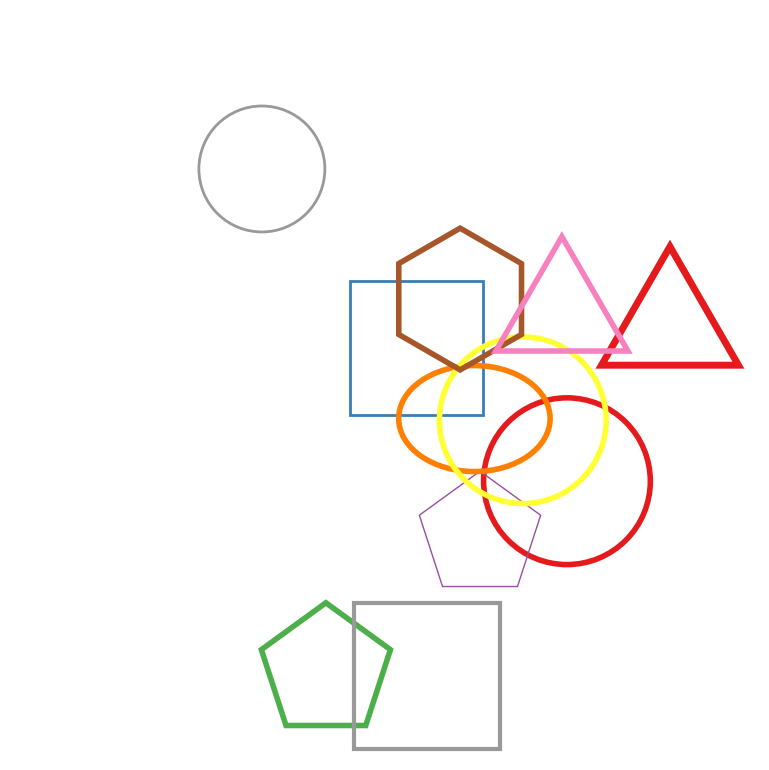[{"shape": "triangle", "thickness": 2.5, "radius": 0.51, "center": [0.87, 0.577]}, {"shape": "circle", "thickness": 2, "radius": 0.54, "center": [0.736, 0.375]}, {"shape": "square", "thickness": 1, "radius": 0.43, "center": [0.541, 0.548]}, {"shape": "pentagon", "thickness": 2, "radius": 0.44, "center": [0.423, 0.129]}, {"shape": "pentagon", "thickness": 0.5, "radius": 0.41, "center": [0.623, 0.305]}, {"shape": "oval", "thickness": 2, "radius": 0.49, "center": [0.616, 0.456]}, {"shape": "circle", "thickness": 2, "radius": 0.54, "center": [0.679, 0.454]}, {"shape": "hexagon", "thickness": 2, "radius": 0.46, "center": [0.598, 0.612]}, {"shape": "triangle", "thickness": 2, "radius": 0.5, "center": [0.73, 0.594]}, {"shape": "circle", "thickness": 1, "radius": 0.41, "center": [0.34, 0.781]}, {"shape": "square", "thickness": 1.5, "radius": 0.47, "center": [0.554, 0.123]}]